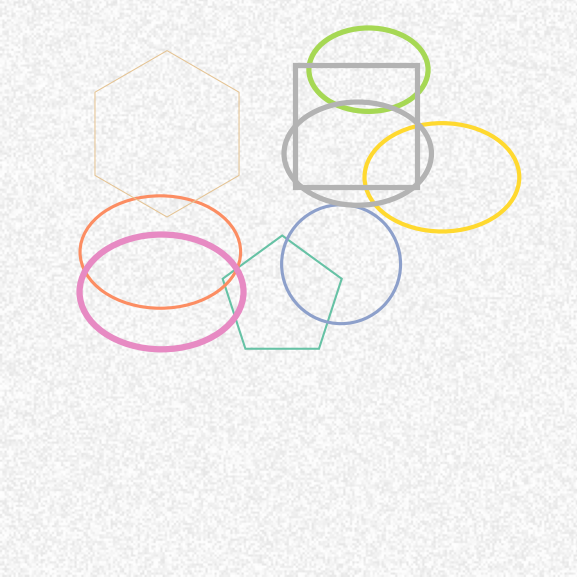[{"shape": "pentagon", "thickness": 1, "radius": 0.54, "center": [0.489, 0.483]}, {"shape": "oval", "thickness": 1.5, "radius": 0.7, "center": [0.278, 0.563]}, {"shape": "circle", "thickness": 1.5, "radius": 0.51, "center": [0.591, 0.542]}, {"shape": "oval", "thickness": 3, "radius": 0.71, "center": [0.28, 0.494]}, {"shape": "oval", "thickness": 2.5, "radius": 0.52, "center": [0.638, 0.878]}, {"shape": "oval", "thickness": 2, "radius": 0.67, "center": [0.765, 0.692]}, {"shape": "hexagon", "thickness": 0.5, "radius": 0.72, "center": [0.289, 0.767]}, {"shape": "square", "thickness": 2.5, "radius": 0.53, "center": [0.616, 0.781]}, {"shape": "oval", "thickness": 2.5, "radius": 0.64, "center": [0.619, 0.733]}]